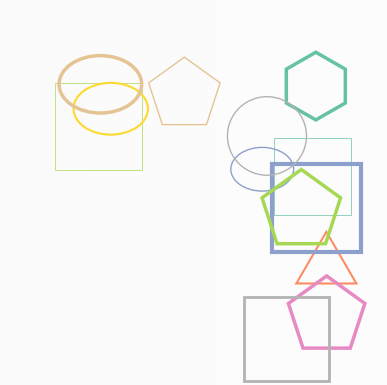[{"shape": "square", "thickness": 0.5, "radius": 0.5, "center": [0.807, 0.542]}, {"shape": "hexagon", "thickness": 2.5, "radius": 0.44, "center": [0.815, 0.776]}, {"shape": "triangle", "thickness": 1.5, "radius": 0.45, "center": [0.842, 0.308]}, {"shape": "square", "thickness": 3, "radius": 0.58, "center": [0.816, 0.46]}, {"shape": "oval", "thickness": 1, "radius": 0.41, "center": [0.677, 0.56]}, {"shape": "pentagon", "thickness": 2.5, "radius": 0.52, "center": [0.843, 0.18]}, {"shape": "pentagon", "thickness": 2.5, "radius": 0.53, "center": [0.778, 0.453]}, {"shape": "square", "thickness": 0.5, "radius": 0.57, "center": [0.254, 0.67]}, {"shape": "oval", "thickness": 1.5, "radius": 0.48, "center": [0.286, 0.718]}, {"shape": "oval", "thickness": 2.5, "radius": 0.53, "center": [0.259, 0.781]}, {"shape": "pentagon", "thickness": 1, "radius": 0.48, "center": [0.476, 0.755]}, {"shape": "circle", "thickness": 1, "radius": 0.51, "center": [0.689, 0.647]}, {"shape": "square", "thickness": 2, "radius": 0.55, "center": [0.739, 0.119]}]